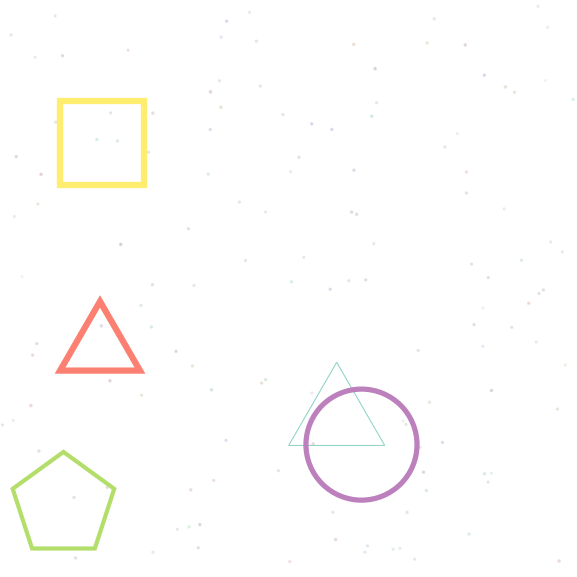[{"shape": "triangle", "thickness": 0.5, "radius": 0.48, "center": [0.583, 0.276]}, {"shape": "triangle", "thickness": 3, "radius": 0.4, "center": [0.173, 0.397]}, {"shape": "pentagon", "thickness": 2, "radius": 0.46, "center": [0.11, 0.124]}, {"shape": "circle", "thickness": 2.5, "radius": 0.48, "center": [0.626, 0.229]}, {"shape": "square", "thickness": 3, "radius": 0.36, "center": [0.177, 0.751]}]